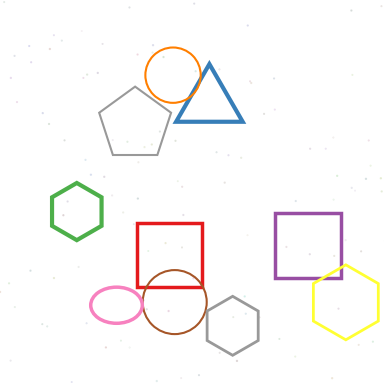[{"shape": "square", "thickness": 2.5, "radius": 0.42, "center": [0.44, 0.338]}, {"shape": "triangle", "thickness": 3, "radius": 0.5, "center": [0.544, 0.734]}, {"shape": "hexagon", "thickness": 3, "radius": 0.37, "center": [0.199, 0.45]}, {"shape": "square", "thickness": 2.5, "radius": 0.43, "center": [0.8, 0.362]}, {"shape": "circle", "thickness": 1.5, "radius": 0.36, "center": [0.449, 0.805]}, {"shape": "hexagon", "thickness": 2, "radius": 0.49, "center": [0.898, 0.215]}, {"shape": "circle", "thickness": 1.5, "radius": 0.42, "center": [0.454, 0.215]}, {"shape": "oval", "thickness": 2.5, "radius": 0.34, "center": [0.303, 0.207]}, {"shape": "hexagon", "thickness": 2, "radius": 0.38, "center": [0.604, 0.154]}, {"shape": "pentagon", "thickness": 1.5, "radius": 0.49, "center": [0.351, 0.677]}]